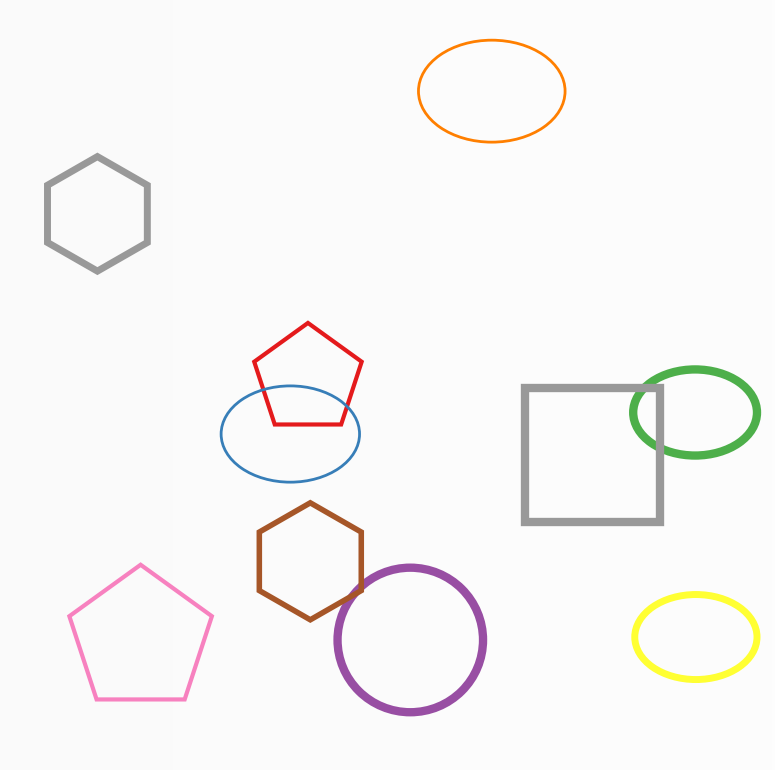[{"shape": "pentagon", "thickness": 1.5, "radius": 0.36, "center": [0.397, 0.508]}, {"shape": "oval", "thickness": 1, "radius": 0.45, "center": [0.375, 0.436]}, {"shape": "oval", "thickness": 3, "radius": 0.4, "center": [0.897, 0.464]}, {"shape": "circle", "thickness": 3, "radius": 0.47, "center": [0.529, 0.169]}, {"shape": "oval", "thickness": 1, "radius": 0.47, "center": [0.635, 0.882]}, {"shape": "oval", "thickness": 2.5, "radius": 0.39, "center": [0.898, 0.173]}, {"shape": "hexagon", "thickness": 2, "radius": 0.38, "center": [0.4, 0.271]}, {"shape": "pentagon", "thickness": 1.5, "radius": 0.48, "center": [0.181, 0.17]}, {"shape": "square", "thickness": 3, "radius": 0.44, "center": [0.764, 0.409]}, {"shape": "hexagon", "thickness": 2.5, "radius": 0.37, "center": [0.126, 0.722]}]